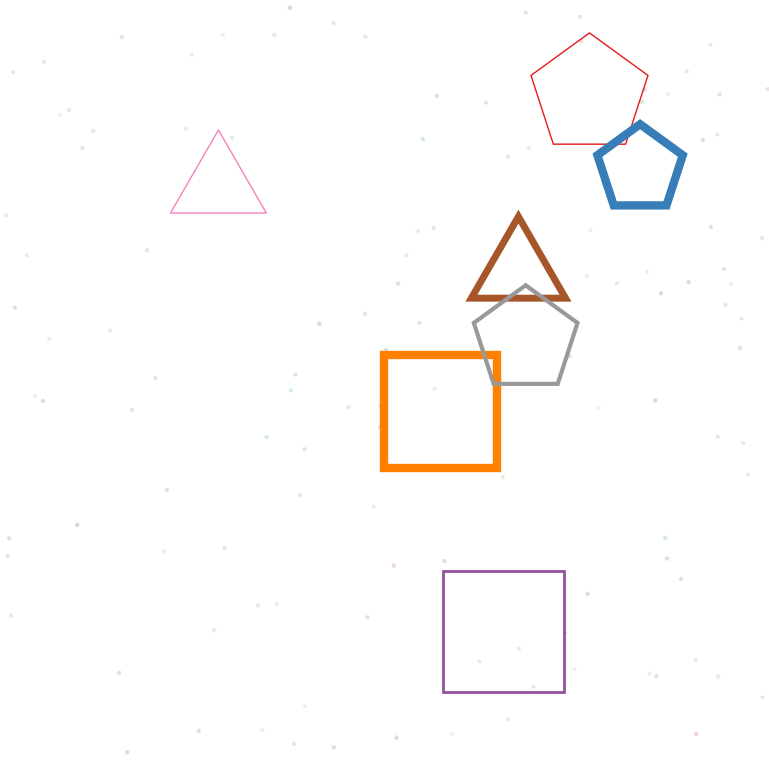[{"shape": "pentagon", "thickness": 0.5, "radius": 0.4, "center": [0.766, 0.877]}, {"shape": "pentagon", "thickness": 3, "radius": 0.29, "center": [0.831, 0.78]}, {"shape": "square", "thickness": 1, "radius": 0.39, "center": [0.654, 0.18]}, {"shape": "square", "thickness": 3, "radius": 0.37, "center": [0.572, 0.465]}, {"shape": "triangle", "thickness": 2.5, "radius": 0.35, "center": [0.673, 0.648]}, {"shape": "triangle", "thickness": 0.5, "radius": 0.36, "center": [0.284, 0.759]}, {"shape": "pentagon", "thickness": 1.5, "radius": 0.35, "center": [0.683, 0.559]}]